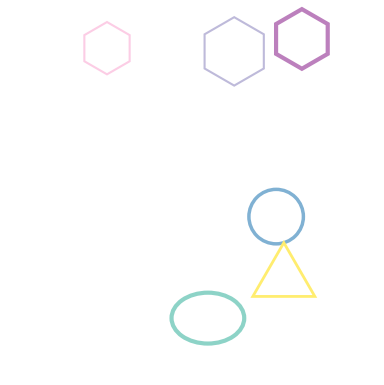[{"shape": "oval", "thickness": 3, "radius": 0.47, "center": [0.54, 0.174]}, {"shape": "hexagon", "thickness": 1.5, "radius": 0.44, "center": [0.608, 0.867]}, {"shape": "circle", "thickness": 2.5, "radius": 0.35, "center": [0.717, 0.437]}, {"shape": "hexagon", "thickness": 1.5, "radius": 0.34, "center": [0.278, 0.875]}, {"shape": "hexagon", "thickness": 3, "radius": 0.39, "center": [0.784, 0.899]}, {"shape": "triangle", "thickness": 2, "radius": 0.46, "center": [0.737, 0.277]}]